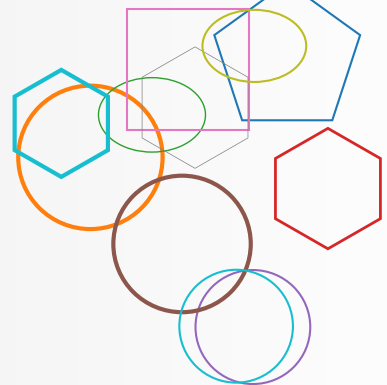[{"shape": "pentagon", "thickness": 1.5, "radius": 0.99, "center": [0.741, 0.848]}, {"shape": "circle", "thickness": 3, "radius": 0.93, "center": [0.233, 0.591]}, {"shape": "oval", "thickness": 1, "radius": 0.69, "center": [0.392, 0.702]}, {"shape": "hexagon", "thickness": 2, "radius": 0.78, "center": [0.846, 0.51]}, {"shape": "circle", "thickness": 1.5, "radius": 0.74, "center": [0.653, 0.151]}, {"shape": "circle", "thickness": 3, "radius": 0.89, "center": [0.47, 0.366]}, {"shape": "square", "thickness": 1.5, "radius": 0.79, "center": [0.485, 0.819]}, {"shape": "hexagon", "thickness": 0.5, "radius": 0.79, "center": [0.503, 0.721]}, {"shape": "oval", "thickness": 1.5, "radius": 0.67, "center": [0.656, 0.881]}, {"shape": "circle", "thickness": 1.5, "radius": 0.73, "center": [0.609, 0.153]}, {"shape": "hexagon", "thickness": 3, "radius": 0.69, "center": [0.158, 0.68]}]